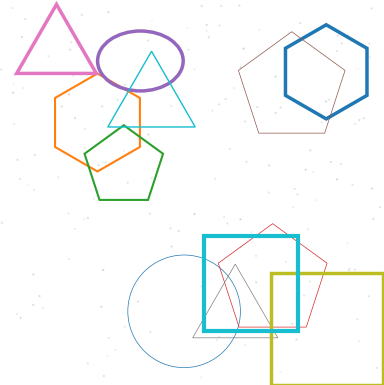[{"shape": "circle", "thickness": 0.5, "radius": 0.73, "center": [0.478, 0.191]}, {"shape": "hexagon", "thickness": 2.5, "radius": 0.61, "center": [0.847, 0.813]}, {"shape": "hexagon", "thickness": 1.5, "radius": 0.64, "center": [0.253, 0.682]}, {"shape": "pentagon", "thickness": 1.5, "radius": 0.54, "center": [0.322, 0.567]}, {"shape": "pentagon", "thickness": 0.5, "radius": 0.74, "center": [0.708, 0.271]}, {"shape": "oval", "thickness": 2.5, "radius": 0.56, "center": [0.365, 0.842]}, {"shape": "pentagon", "thickness": 0.5, "radius": 0.73, "center": [0.758, 0.772]}, {"shape": "triangle", "thickness": 2.5, "radius": 0.6, "center": [0.147, 0.869]}, {"shape": "triangle", "thickness": 0.5, "radius": 0.64, "center": [0.611, 0.186]}, {"shape": "square", "thickness": 2.5, "radius": 0.73, "center": [0.849, 0.146]}, {"shape": "square", "thickness": 3, "radius": 0.61, "center": [0.652, 0.263]}, {"shape": "triangle", "thickness": 1, "radius": 0.66, "center": [0.394, 0.736]}]